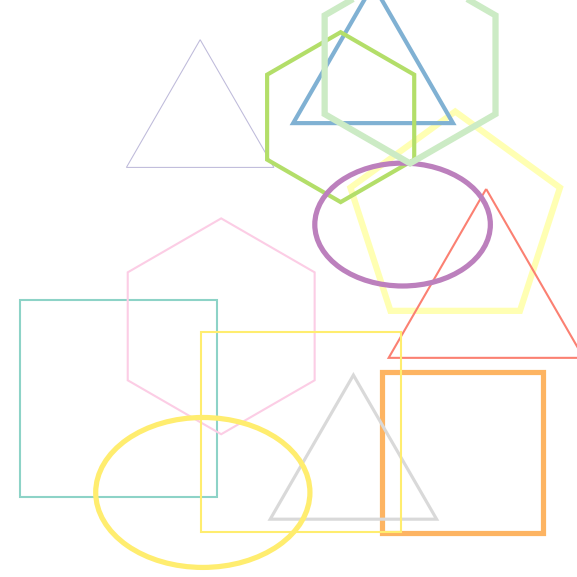[{"shape": "square", "thickness": 1, "radius": 0.85, "center": [0.205, 0.31]}, {"shape": "pentagon", "thickness": 3, "radius": 0.95, "center": [0.788, 0.615]}, {"shape": "triangle", "thickness": 0.5, "radius": 0.74, "center": [0.347, 0.783]}, {"shape": "triangle", "thickness": 1, "radius": 0.97, "center": [0.842, 0.477]}, {"shape": "triangle", "thickness": 2, "radius": 0.8, "center": [0.646, 0.866]}, {"shape": "square", "thickness": 2.5, "radius": 0.7, "center": [0.801, 0.216]}, {"shape": "hexagon", "thickness": 2, "radius": 0.74, "center": [0.59, 0.796]}, {"shape": "hexagon", "thickness": 1, "radius": 0.93, "center": [0.383, 0.434]}, {"shape": "triangle", "thickness": 1.5, "radius": 0.83, "center": [0.612, 0.183]}, {"shape": "oval", "thickness": 2.5, "radius": 0.76, "center": [0.697, 0.61]}, {"shape": "hexagon", "thickness": 3, "radius": 0.85, "center": [0.71, 0.887]}, {"shape": "oval", "thickness": 2.5, "radius": 0.93, "center": [0.351, 0.146]}, {"shape": "square", "thickness": 1, "radius": 0.87, "center": [0.521, 0.251]}]